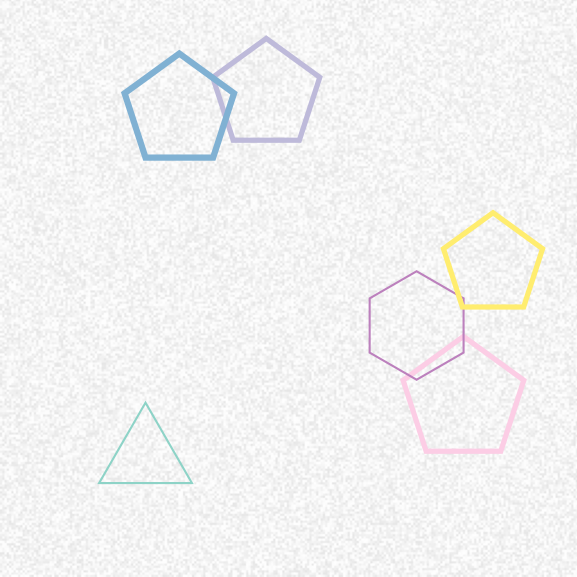[{"shape": "triangle", "thickness": 1, "radius": 0.46, "center": [0.252, 0.209]}, {"shape": "pentagon", "thickness": 2.5, "radius": 0.49, "center": [0.461, 0.835]}, {"shape": "pentagon", "thickness": 3, "radius": 0.5, "center": [0.311, 0.807]}, {"shape": "pentagon", "thickness": 2.5, "radius": 0.55, "center": [0.803, 0.307]}, {"shape": "hexagon", "thickness": 1, "radius": 0.47, "center": [0.721, 0.436]}, {"shape": "pentagon", "thickness": 2.5, "radius": 0.45, "center": [0.854, 0.541]}]